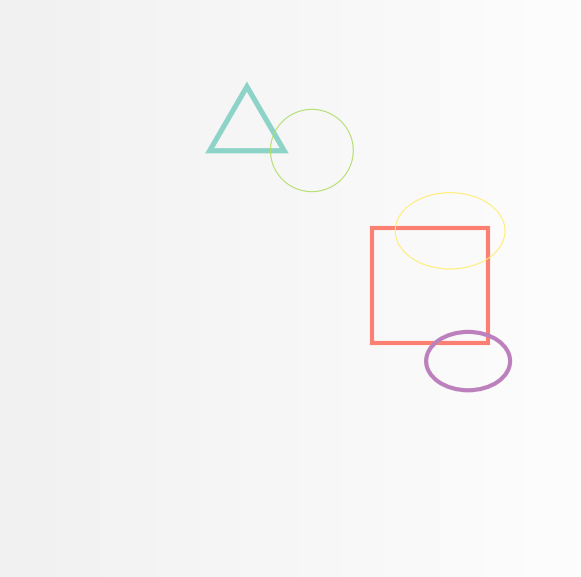[{"shape": "triangle", "thickness": 2.5, "radius": 0.37, "center": [0.425, 0.775]}, {"shape": "square", "thickness": 2, "radius": 0.5, "center": [0.74, 0.505]}, {"shape": "circle", "thickness": 0.5, "radius": 0.36, "center": [0.537, 0.739]}, {"shape": "oval", "thickness": 2, "radius": 0.36, "center": [0.805, 0.374]}, {"shape": "oval", "thickness": 0.5, "radius": 0.47, "center": [0.774, 0.599]}]